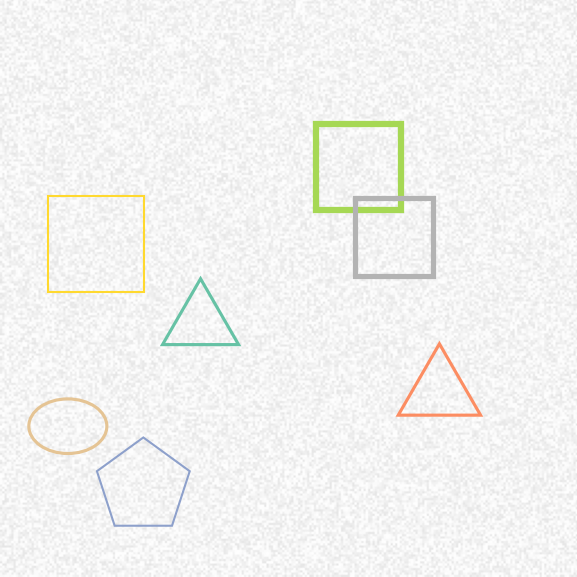[{"shape": "triangle", "thickness": 1.5, "radius": 0.38, "center": [0.347, 0.44]}, {"shape": "triangle", "thickness": 1.5, "radius": 0.41, "center": [0.761, 0.321]}, {"shape": "pentagon", "thickness": 1, "radius": 0.42, "center": [0.248, 0.157]}, {"shape": "square", "thickness": 3, "radius": 0.37, "center": [0.621, 0.71]}, {"shape": "square", "thickness": 1, "radius": 0.42, "center": [0.167, 0.576]}, {"shape": "oval", "thickness": 1.5, "radius": 0.34, "center": [0.117, 0.261]}, {"shape": "square", "thickness": 2.5, "radius": 0.34, "center": [0.682, 0.589]}]